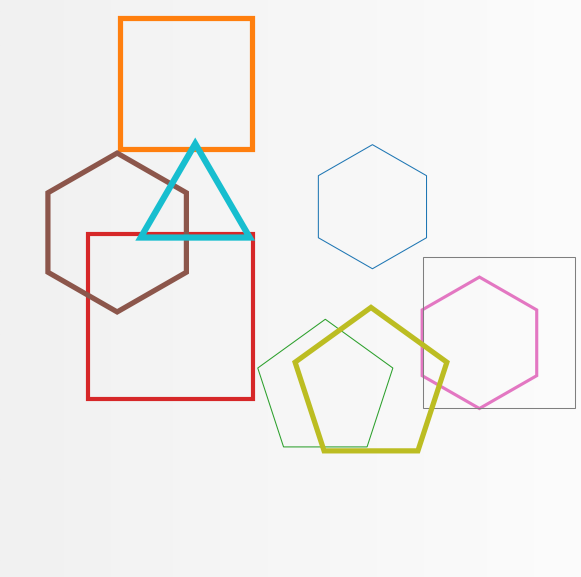[{"shape": "hexagon", "thickness": 0.5, "radius": 0.54, "center": [0.641, 0.641]}, {"shape": "square", "thickness": 2.5, "radius": 0.57, "center": [0.32, 0.854]}, {"shape": "pentagon", "thickness": 0.5, "radius": 0.61, "center": [0.56, 0.324]}, {"shape": "square", "thickness": 2, "radius": 0.71, "center": [0.293, 0.451]}, {"shape": "hexagon", "thickness": 2.5, "radius": 0.69, "center": [0.202, 0.597]}, {"shape": "hexagon", "thickness": 1.5, "radius": 0.57, "center": [0.825, 0.406]}, {"shape": "square", "thickness": 0.5, "radius": 0.65, "center": [0.859, 0.423]}, {"shape": "pentagon", "thickness": 2.5, "radius": 0.69, "center": [0.638, 0.329]}, {"shape": "triangle", "thickness": 3, "radius": 0.54, "center": [0.336, 0.642]}]